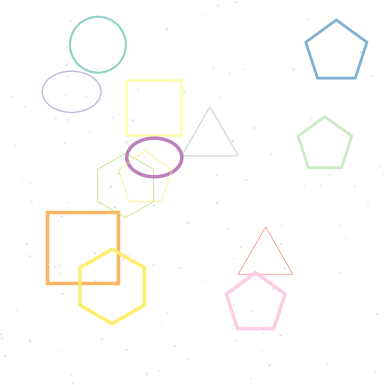[{"shape": "circle", "thickness": 1.5, "radius": 0.36, "center": [0.254, 0.884]}, {"shape": "square", "thickness": 2, "radius": 0.36, "center": [0.399, 0.721]}, {"shape": "oval", "thickness": 1, "radius": 0.38, "center": [0.186, 0.762]}, {"shape": "triangle", "thickness": 0.5, "radius": 0.41, "center": [0.69, 0.329]}, {"shape": "pentagon", "thickness": 2, "radius": 0.42, "center": [0.874, 0.865]}, {"shape": "square", "thickness": 2.5, "radius": 0.46, "center": [0.215, 0.357]}, {"shape": "hexagon", "thickness": 0.5, "radius": 0.42, "center": [0.326, 0.518]}, {"shape": "pentagon", "thickness": 2.5, "radius": 0.4, "center": [0.664, 0.211]}, {"shape": "triangle", "thickness": 1, "radius": 0.43, "center": [0.545, 0.638]}, {"shape": "oval", "thickness": 2.5, "radius": 0.36, "center": [0.401, 0.591]}, {"shape": "pentagon", "thickness": 2, "radius": 0.37, "center": [0.844, 0.624]}, {"shape": "hexagon", "thickness": 2.5, "radius": 0.48, "center": [0.291, 0.256]}, {"shape": "pentagon", "thickness": 0.5, "radius": 0.36, "center": [0.377, 0.536]}]